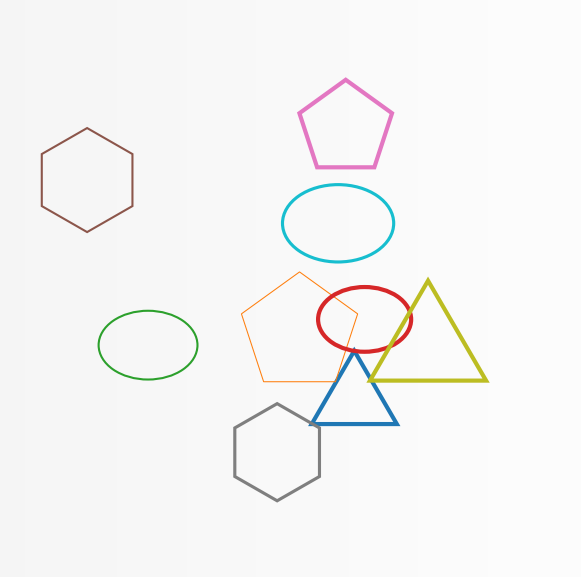[{"shape": "triangle", "thickness": 2, "radius": 0.42, "center": [0.609, 0.307]}, {"shape": "pentagon", "thickness": 0.5, "radius": 0.53, "center": [0.515, 0.423]}, {"shape": "oval", "thickness": 1, "radius": 0.43, "center": [0.255, 0.401]}, {"shape": "oval", "thickness": 2, "radius": 0.4, "center": [0.627, 0.446]}, {"shape": "hexagon", "thickness": 1, "radius": 0.45, "center": [0.15, 0.687]}, {"shape": "pentagon", "thickness": 2, "radius": 0.42, "center": [0.595, 0.777]}, {"shape": "hexagon", "thickness": 1.5, "radius": 0.42, "center": [0.477, 0.216]}, {"shape": "triangle", "thickness": 2, "radius": 0.58, "center": [0.736, 0.398]}, {"shape": "oval", "thickness": 1.5, "radius": 0.48, "center": [0.582, 0.612]}]